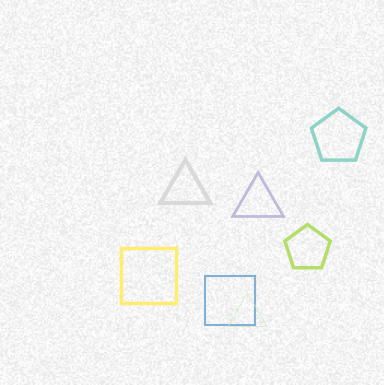[{"shape": "pentagon", "thickness": 2.5, "radius": 0.37, "center": [0.88, 0.644]}, {"shape": "triangle", "thickness": 2, "radius": 0.38, "center": [0.67, 0.476]}, {"shape": "square", "thickness": 1.5, "radius": 0.32, "center": [0.598, 0.219]}, {"shape": "pentagon", "thickness": 2.5, "radius": 0.31, "center": [0.799, 0.355]}, {"shape": "triangle", "thickness": 3, "radius": 0.37, "center": [0.481, 0.51]}, {"shape": "triangle", "thickness": 0.5, "radius": 0.29, "center": [0.643, 0.181]}, {"shape": "square", "thickness": 2.5, "radius": 0.36, "center": [0.385, 0.284]}]